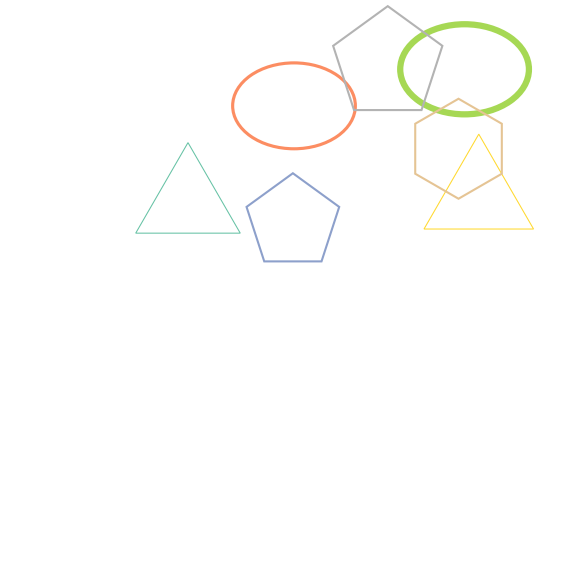[{"shape": "triangle", "thickness": 0.5, "radius": 0.52, "center": [0.326, 0.648]}, {"shape": "oval", "thickness": 1.5, "radius": 0.53, "center": [0.509, 0.816]}, {"shape": "pentagon", "thickness": 1, "radius": 0.42, "center": [0.507, 0.615]}, {"shape": "oval", "thickness": 3, "radius": 0.56, "center": [0.804, 0.879]}, {"shape": "triangle", "thickness": 0.5, "radius": 0.55, "center": [0.829, 0.657]}, {"shape": "hexagon", "thickness": 1, "radius": 0.43, "center": [0.794, 0.742]}, {"shape": "pentagon", "thickness": 1, "radius": 0.5, "center": [0.671, 0.889]}]